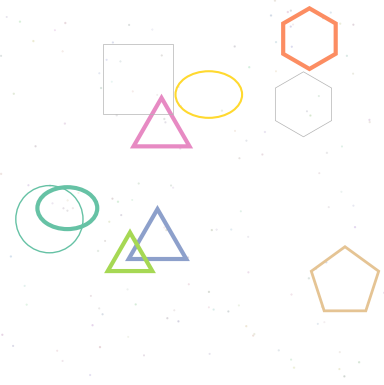[{"shape": "circle", "thickness": 1, "radius": 0.44, "center": [0.128, 0.431]}, {"shape": "oval", "thickness": 3, "radius": 0.39, "center": [0.175, 0.459]}, {"shape": "hexagon", "thickness": 3, "radius": 0.39, "center": [0.804, 0.9]}, {"shape": "triangle", "thickness": 3, "radius": 0.43, "center": [0.409, 0.37]}, {"shape": "triangle", "thickness": 3, "radius": 0.42, "center": [0.42, 0.662]}, {"shape": "triangle", "thickness": 3, "radius": 0.33, "center": [0.338, 0.329]}, {"shape": "oval", "thickness": 1.5, "radius": 0.43, "center": [0.542, 0.754]}, {"shape": "pentagon", "thickness": 2, "radius": 0.46, "center": [0.896, 0.267]}, {"shape": "square", "thickness": 0.5, "radius": 0.45, "center": [0.358, 0.794]}, {"shape": "hexagon", "thickness": 0.5, "radius": 0.42, "center": [0.788, 0.729]}]